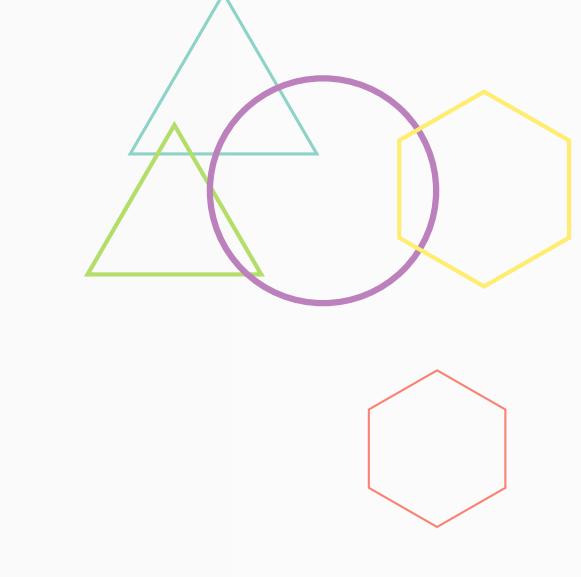[{"shape": "triangle", "thickness": 1.5, "radius": 0.93, "center": [0.385, 0.825]}, {"shape": "hexagon", "thickness": 1, "radius": 0.68, "center": [0.752, 0.222]}, {"shape": "triangle", "thickness": 2, "radius": 0.86, "center": [0.3, 0.61]}, {"shape": "circle", "thickness": 3, "radius": 0.97, "center": [0.556, 0.669]}, {"shape": "hexagon", "thickness": 2, "radius": 0.84, "center": [0.833, 0.672]}]